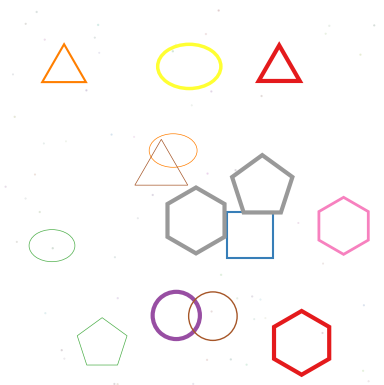[{"shape": "hexagon", "thickness": 3, "radius": 0.41, "center": [0.783, 0.109]}, {"shape": "triangle", "thickness": 3, "radius": 0.31, "center": [0.725, 0.821]}, {"shape": "square", "thickness": 1.5, "radius": 0.3, "center": [0.65, 0.391]}, {"shape": "oval", "thickness": 0.5, "radius": 0.3, "center": [0.135, 0.362]}, {"shape": "pentagon", "thickness": 0.5, "radius": 0.34, "center": [0.265, 0.107]}, {"shape": "circle", "thickness": 3, "radius": 0.31, "center": [0.458, 0.181]}, {"shape": "triangle", "thickness": 1.5, "radius": 0.33, "center": [0.166, 0.82]}, {"shape": "oval", "thickness": 0.5, "radius": 0.31, "center": [0.45, 0.609]}, {"shape": "oval", "thickness": 2.5, "radius": 0.41, "center": [0.492, 0.827]}, {"shape": "triangle", "thickness": 0.5, "radius": 0.4, "center": [0.419, 0.559]}, {"shape": "circle", "thickness": 1, "radius": 0.31, "center": [0.553, 0.179]}, {"shape": "hexagon", "thickness": 2, "radius": 0.37, "center": [0.892, 0.413]}, {"shape": "hexagon", "thickness": 3, "radius": 0.43, "center": [0.509, 0.427]}, {"shape": "pentagon", "thickness": 3, "radius": 0.41, "center": [0.681, 0.515]}]